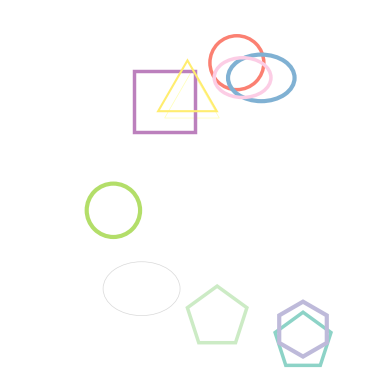[{"shape": "pentagon", "thickness": 2.5, "radius": 0.38, "center": [0.787, 0.113]}, {"shape": "triangle", "thickness": 0.5, "radius": 0.41, "center": [0.499, 0.734]}, {"shape": "hexagon", "thickness": 3, "radius": 0.36, "center": [0.787, 0.145]}, {"shape": "circle", "thickness": 2.5, "radius": 0.35, "center": [0.615, 0.837]}, {"shape": "oval", "thickness": 3, "radius": 0.43, "center": [0.679, 0.798]}, {"shape": "circle", "thickness": 3, "radius": 0.35, "center": [0.295, 0.454]}, {"shape": "oval", "thickness": 2.5, "radius": 0.37, "center": [0.63, 0.798]}, {"shape": "oval", "thickness": 0.5, "radius": 0.5, "center": [0.368, 0.25]}, {"shape": "square", "thickness": 2.5, "radius": 0.39, "center": [0.427, 0.736]}, {"shape": "pentagon", "thickness": 2.5, "radius": 0.41, "center": [0.564, 0.176]}, {"shape": "triangle", "thickness": 1.5, "radius": 0.44, "center": [0.487, 0.755]}]